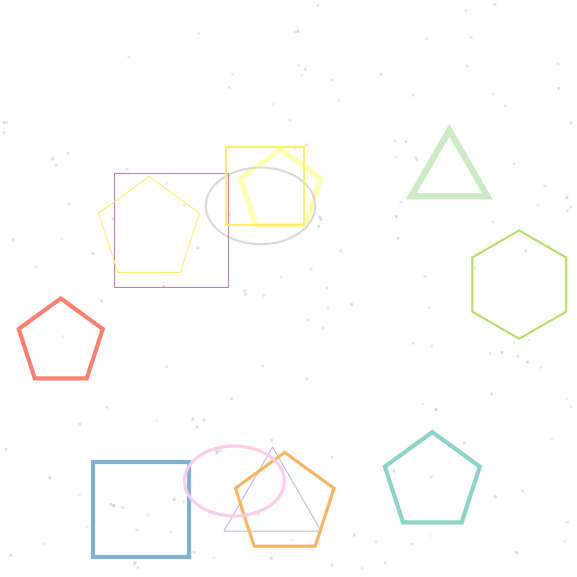[{"shape": "pentagon", "thickness": 2, "radius": 0.43, "center": [0.749, 0.164]}, {"shape": "pentagon", "thickness": 2.5, "radius": 0.36, "center": [0.486, 0.668]}, {"shape": "triangle", "thickness": 0.5, "radius": 0.49, "center": [0.472, 0.128]}, {"shape": "pentagon", "thickness": 2, "radius": 0.38, "center": [0.105, 0.406]}, {"shape": "square", "thickness": 2, "radius": 0.42, "center": [0.244, 0.117]}, {"shape": "pentagon", "thickness": 1.5, "radius": 0.45, "center": [0.493, 0.126]}, {"shape": "hexagon", "thickness": 1, "radius": 0.47, "center": [0.899, 0.506]}, {"shape": "oval", "thickness": 1.5, "radius": 0.43, "center": [0.406, 0.166]}, {"shape": "oval", "thickness": 1, "radius": 0.47, "center": [0.451, 0.643]}, {"shape": "square", "thickness": 0.5, "radius": 0.49, "center": [0.296, 0.601]}, {"shape": "triangle", "thickness": 3, "radius": 0.38, "center": [0.778, 0.697]}, {"shape": "square", "thickness": 1, "radius": 0.34, "center": [0.459, 0.677]}, {"shape": "pentagon", "thickness": 0.5, "radius": 0.46, "center": [0.258, 0.602]}]